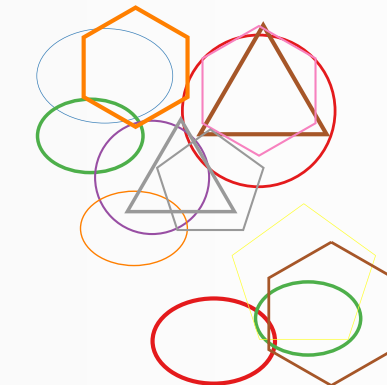[{"shape": "circle", "thickness": 2, "radius": 0.99, "center": [0.668, 0.712]}, {"shape": "oval", "thickness": 3, "radius": 0.79, "center": [0.552, 0.114]}, {"shape": "oval", "thickness": 0.5, "radius": 0.88, "center": [0.27, 0.803]}, {"shape": "oval", "thickness": 2.5, "radius": 0.68, "center": [0.233, 0.647]}, {"shape": "oval", "thickness": 2.5, "radius": 0.68, "center": [0.795, 0.173]}, {"shape": "circle", "thickness": 1.5, "radius": 0.74, "center": [0.393, 0.539]}, {"shape": "hexagon", "thickness": 3, "radius": 0.77, "center": [0.35, 0.825]}, {"shape": "oval", "thickness": 1, "radius": 0.69, "center": [0.346, 0.407]}, {"shape": "pentagon", "thickness": 0.5, "radius": 0.97, "center": [0.784, 0.276]}, {"shape": "hexagon", "thickness": 2, "radius": 0.93, "center": [0.855, 0.185]}, {"shape": "triangle", "thickness": 3, "radius": 0.94, "center": [0.679, 0.746]}, {"shape": "hexagon", "thickness": 1.5, "radius": 0.84, "center": [0.668, 0.764]}, {"shape": "pentagon", "thickness": 1.5, "radius": 0.72, "center": [0.543, 0.519]}, {"shape": "triangle", "thickness": 2.5, "radius": 0.8, "center": [0.467, 0.53]}]